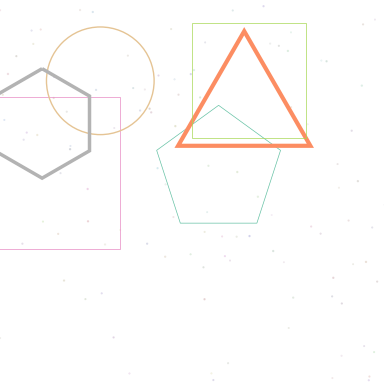[{"shape": "pentagon", "thickness": 0.5, "radius": 0.85, "center": [0.568, 0.557]}, {"shape": "triangle", "thickness": 3, "radius": 0.99, "center": [0.634, 0.721]}, {"shape": "square", "thickness": 0.5, "radius": 0.99, "center": [0.114, 0.551]}, {"shape": "square", "thickness": 0.5, "radius": 0.74, "center": [0.647, 0.791]}, {"shape": "circle", "thickness": 1, "radius": 0.7, "center": [0.26, 0.79]}, {"shape": "hexagon", "thickness": 2.5, "radius": 0.71, "center": [0.109, 0.679]}]